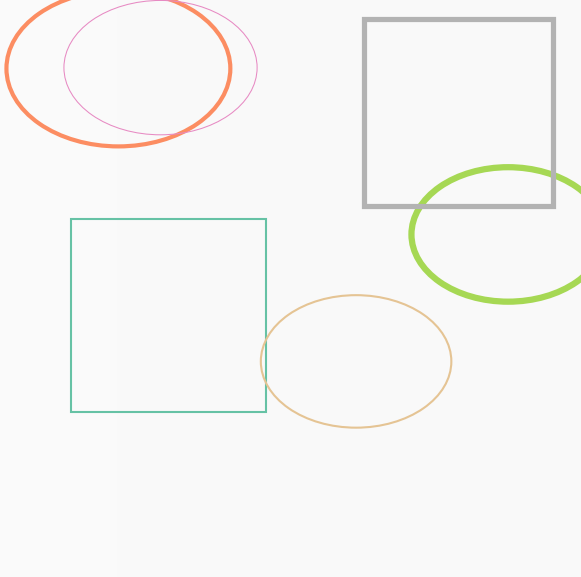[{"shape": "square", "thickness": 1, "radius": 0.84, "center": [0.29, 0.452]}, {"shape": "oval", "thickness": 2, "radius": 0.96, "center": [0.204, 0.88]}, {"shape": "oval", "thickness": 0.5, "radius": 0.83, "center": [0.276, 0.882]}, {"shape": "oval", "thickness": 3, "radius": 0.83, "center": [0.874, 0.593]}, {"shape": "oval", "thickness": 1, "radius": 0.82, "center": [0.613, 0.373]}, {"shape": "square", "thickness": 2.5, "radius": 0.81, "center": [0.789, 0.805]}]